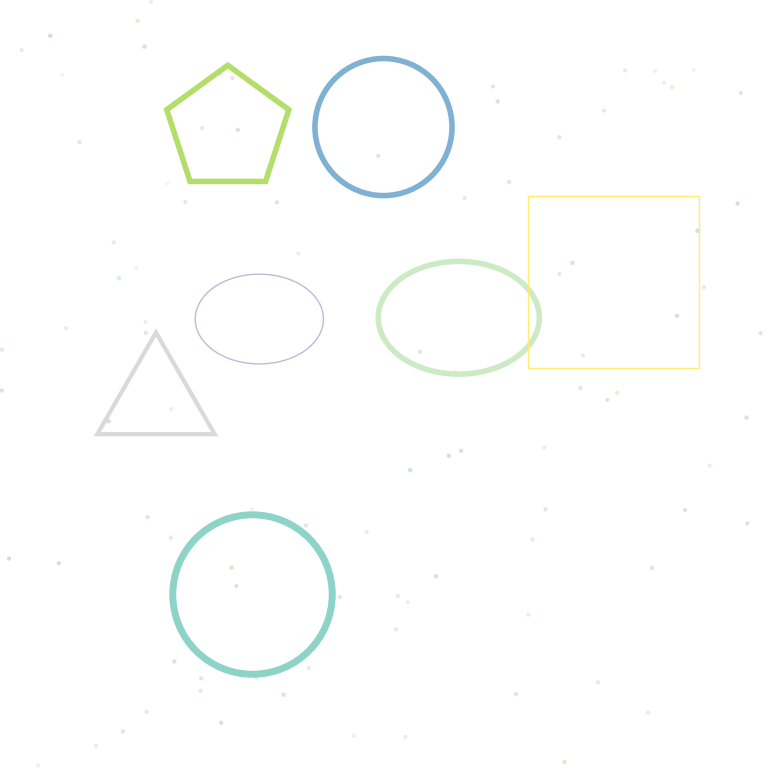[{"shape": "circle", "thickness": 2.5, "radius": 0.52, "center": [0.328, 0.228]}, {"shape": "oval", "thickness": 0.5, "radius": 0.42, "center": [0.337, 0.586]}, {"shape": "circle", "thickness": 2, "radius": 0.45, "center": [0.498, 0.835]}, {"shape": "pentagon", "thickness": 2, "radius": 0.42, "center": [0.296, 0.832]}, {"shape": "triangle", "thickness": 1.5, "radius": 0.44, "center": [0.203, 0.48]}, {"shape": "oval", "thickness": 2, "radius": 0.52, "center": [0.596, 0.587]}, {"shape": "square", "thickness": 0.5, "radius": 0.56, "center": [0.797, 0.634]}]